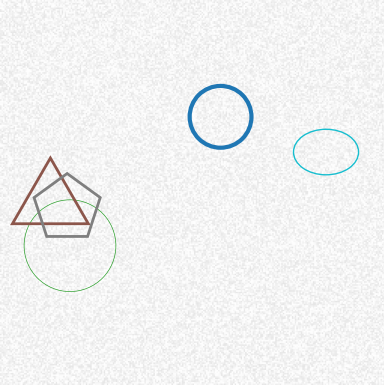[{"shape": "circle", "thickness": 3, "radius": 0.4, "center": [0.573, 0.697]}, {"shape": "circle", "thickness": 0.5, "radius": 0.6, "center": [0.182, 0.362]}, {"shape": "triangle", "thickness": 2, "radius": 0.57, "center": [0.131, 0.476]}, {"shape": "pentagon", "thickness": 2, "radius": 0.45, "center": [0.174, 0.459]}, {"shape": "oval", "thickness": 1, "radius": 0.42, "center": [0.847, 0.605]}]